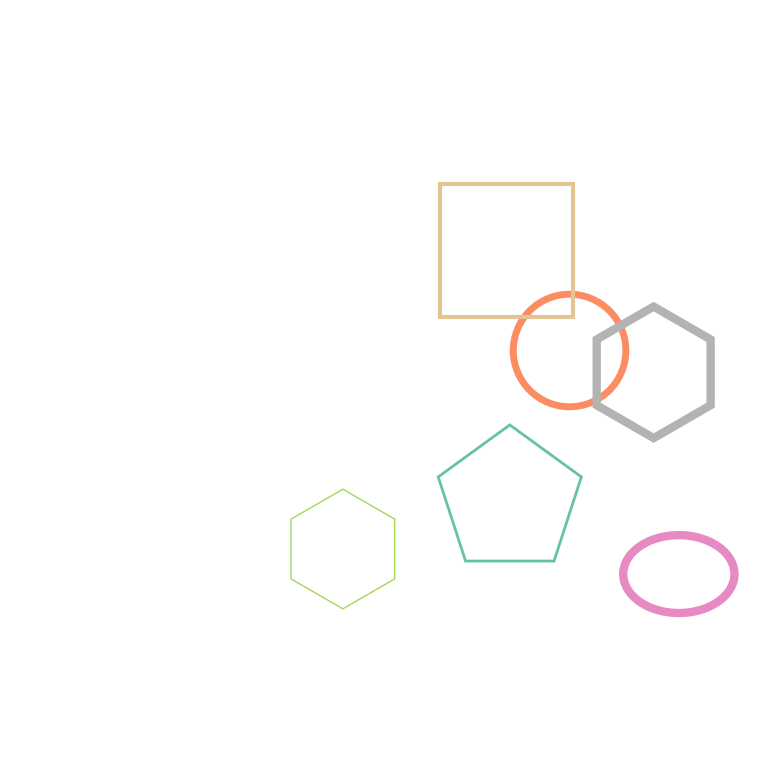[{"shape": "pentagon", "thickness": 1, "radius": 0.49, "center": [0.662, 0.35]}, {"shape": "circle", "thickness": 2.5, "radius": 0.37, "center": [0.74, 0.545]}, {"shape": "oval", "thickness": 3, "radius": 0.36, "center": [0.882, 0.254]}, {"shape": "hexagon", "thickness": 0.5, "radius": 0.39, "center": [0.445, 0.287]}, {"shape": "square", "thickness": 1.5, "radius": 0.43, "center": [0.658, 0.674]}, {"shape": "hexagon", "thickness": 3, "radius": 0.43, "center": [0.849, 0.516]}]